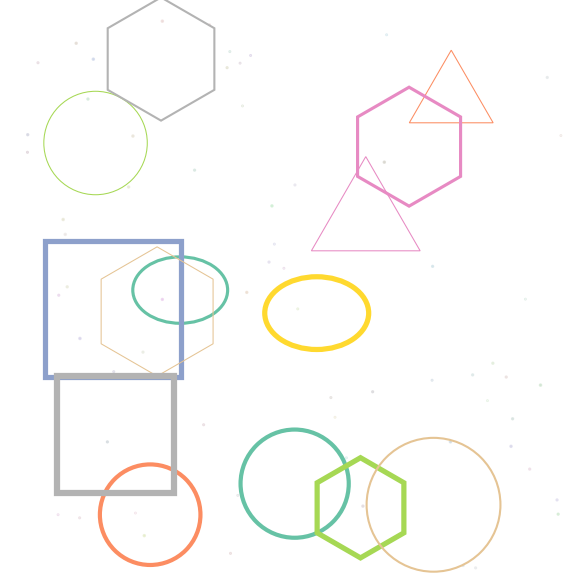[{"shape": "circle", "thickness": 2, "radius": 0.47, "center": [0.51, 0.162]}, {"shape": "oval", "thickness": 1.5, "radius": 0.41, "center": [0.312, 0.497]}, {"shape": "circle", "thickness": 2, "radius": 0.44, "center": [0.26, 0.108]}, {"shape": "triangle", "thickness": 0.5, "radius": 0.42, "center": [0.781, 0.828]}, {"shape": "square", "thickness": 2.5, "radius": 0.59, "center": [0.196, 0.464]}, {"shape": "triangle", "thickness": 0.5, "radius": 0.54, "center": [0.633, 0.619]}, {"shape": "hexagon", "thickness": 1.5, "radius": 0.51, "center": [0.708, 0.745]}, {"shape": "hexagon", "thickness": 2.5, "radius": 0.43, "center": [0.624, 0.12]}, {"shape": "circle", "thickness": 0.5, "radius": 0.45, "center": [0.165, 0.752]}, {"shape": "oval", "thickness": 2.5, "radius": 0.45, "center": [0.548, 0.457]}, {"shape": "circle", "thickness": 1, "radius": 0.58, "center": [0.751, 0.125]}, {"shape": "hexagon", "thickness": 0.5, "radius": 0.56, "center": [0.272, 0.46]}, {"shape": "square", "thickness": 3, "radius": 0.51, "center": [0.199, 0.247]}, {"shape": "hexagon", "thickness": 1, "radius": 0.53, "center": [0.279, 0.897]}]